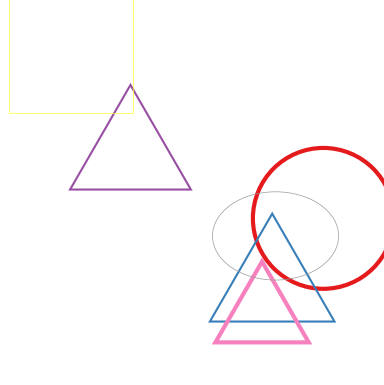[{"shape": "circle", "thickness": 3, "radius": 0.91, "center": [0.84, 0.433]}, {"shape": "triangle", "thickness": 1.5, "radius": 0.93, "center": [0.707, 0.258]}, {"shape": "triangle", "thickness": 1.5, "radius": 0.91, "center": [0.339, 0.598]}, {"shape": "square", "thickness": 0.5, "radius": 0.8, "center": [0.184, 0.868]}, {"shape": "triangle", "thickness": 3, "radius": 0.7, "center": [0.681, 0.181]}, {"shape": "oval", "thickness": 0.5, "radius": 0.82, "center": [0.716, 0.387]}]